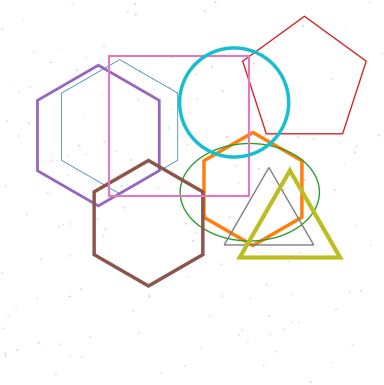[{"shape": "hexagon", "thickness": 0.5, "radius": 0.87, "center": [0.311, 0.671]}, {"shape": "hexagon", "thickness": 2.5, "radius": 0.73, "center": [0.657, 0.509]}, {"shape": "oval", "thickness": 1, "radius": 0.9, "center": [0.649, 0.501]}, {"shape": "pentagon", "thickness": 1, "radius": 0.84, "center": [0.791, 0.789]}, {"shape": "hexagon", "thickness": 2, "radius": 0.91, "center": [0.255, 0.648]}, {"shape": "hexagon", "thickness": 2.5, "radius": 0.82, "center": [0.386, 0.42]}, {"shape": "square", "thickness": 1.5, "radius": 0.91, "center": [0.465, 0.672]}, {"shape": "triangle", "thickness": 1, "radius": 0.67, "center": [0.699, 0.431]}, {"shape": "triangle", "thickness": 3, "radius": 0.75, "center": [0.753, 0.406]}, {"shape": "circle", "thickness": 2.5, "radius": 0.71, "center": [0.608, 0.734]}]